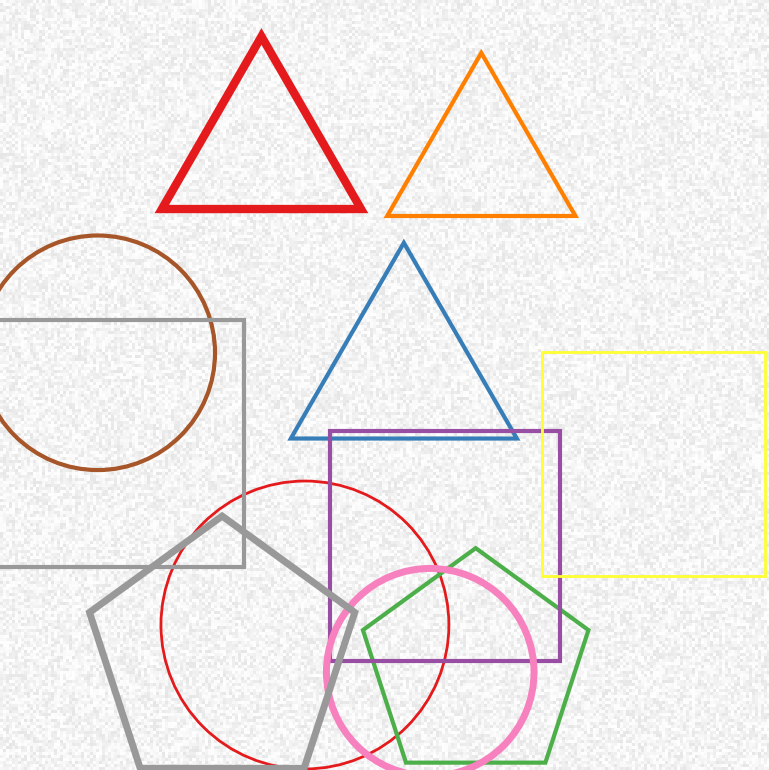[{"shape": "triangle", "thickness": 3, "radius": 0.75, "center": [0.34, 0.803]}, {"shape": "circle", "thickness": 1, "radius": 0.93, "center": [0.396, 0.188]}, {"shape": "triangle", "thickness": 1.5, "radius": 0.85, "center": [0.524, 0.515]}, {"shape": "pentagon", "thickness": 1.5, "radius": 0.77, "center": [0.618, 0.134]}, {"shape": "square", "thickness": 1.5, "radius": 0.75, "center": [0.578, 0.291]}, {"shape": "triangle", "thickness": 1.5, "radius": 0.71, "center": [0.625, 0.79]}, {"shape": "square", "thickness": 1, "radius": 0.73, "center": [0.849, 0.397]}, {"shape": "circle", "thickness": 1.5, "radius": 0.76, "center": [0.127, 0.542]}, {"shape": "circle", "thickness": 2.5, "radius": 0.67, "center": [0.559, 0.127]}, {"shape": "pentagon", "thickness": 2.5, "radius": 0.91, "center": [0.289, 0.149]}, {"shape": "square", "thickness": 1.5, "radius": 0.8, "center": [0.156, 0.424]}]